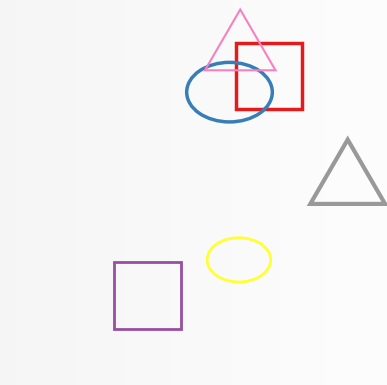[{"shape": "square", "thickness": 2.5, "radius": 0.43, "center": [0.694, 0.803]}, {"shape": "oval", "thickness": 2.5, "radius": 0.55, "center": [0.592, 0.761]}, {"shape": "square", "thickness": 2, "radius": 0.43, "center": [0.381, 0.232]}, {"shape": "oval", "thickness": 2, "radius": 0.41, "center": [0.617, 0.325]}, {"shape": "triangle", "thickness": 1.5, "radius": 0.53, "center": [0.62, 0.87]}, {"shape": "triangle", "thickness": 3, "radius": 0.56, "center": [0.897, 0.526]}]